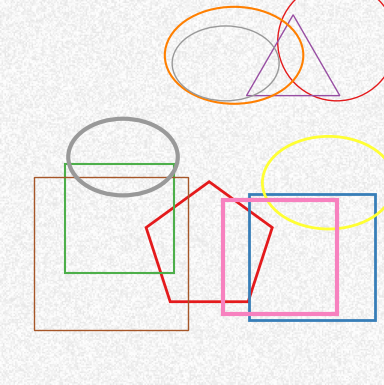[{"shape": "pentagon", "thickness": 2, "radius": 0.86, "center": [0.543, 0.356]}, {"shape": "circle", "thickness": 1, "radius": 0.77, "center": [0.875, 0.892]}, {"shape": "square", "thickness": 2, "radius": 0.82, "center": [0.812, 0.332]}, {"shape": "square", "thickness": 1.5, "radius": 0.71, "center": [0.31, 0.432]}, {"shape": "triangle", "thickness": 1, "radius": 0.7, "center": [0.761, 0.822]}, {"shape": "oval", "thickness": 1.5, "radius": 0.9, "center": [0.608, 0.856]}, {"shape": "oval", "thickness": 2, "radius": 0.86, "center": [0.853, 0.526]}, {"shape": "square", "thickness": 1, "radius": 1.0, "center": [0.288, 0.342]}, {"shape": "square", "thickness": 3, "radius": 0.74, "center": [0.727, 0.331]}, {"shape": "oval", "thickness": 3, "radius": 0.71, "center": [0.32, 0.592]}, {"shape": "oval", "thickness": 1, "radius": 0.69, "center": [0.586, 0.835]}]